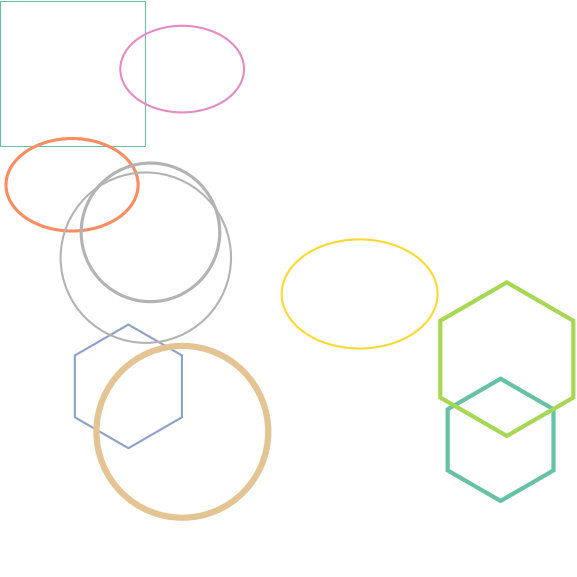[{"shape": "square", "thickness": 0.5, "radius": 0.63, "center": [0.125, 0.872]}, {"shape": "hexagon", "thickness": 2, "radius": 0.53, "center": [0.867, 0.238]}, {"shape": "oval", "thickness": 1.5, "radius": 0.57, "center": [0.125, 0.679]}, {"shape": "hexagon", "thickness": 1, "radius": 0.54, "center": [0.222, 0.33]}, {"shape": "oval", "thickness": 1, "radius": 0.54, "center": [0.315, 0.879]}, {"shape": "hexagon", "thickness": 2, "radius": 0.66, "center": [0.878, 0.377]}, {"shape": "oval", "thickness": 1, "radius": 0.67, "center": [0.623, 0.49]}, {"shape": "circle", "thickness": 3, "radius": 0.74, "center": [0.316, 0.251]}, {"shape": "circle", "thickness": 1.5, "radius": 0.6, "center": [0.261, 0.597]}, {"shape": "circle", "thickness": 1, "radius": 0.74, "center": [0.252, 0.553]}]